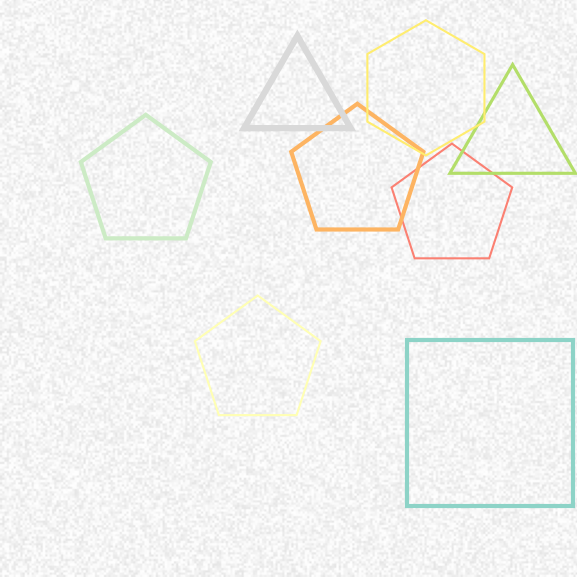[{"shape": "square", "thickness": 2, "radius": 0.72, "center": [0.848, 0.267]}, {"shape": "pentagon", "thickness": 1, "radius": 0.57, "center": [0.446, 0.373]}, {"shape": "pentagon", "thickness": 1, "radius": 0.55, "center": [0.783, 0.641]}, {"shape": "pentagon", "thickness": 2, "radius": 0.6, "center": [0.619, 0.699]}, {"shape": "triangle", "thickness": 1.5, "radius": 0.63, "center": [0.888, 0.762]}, {"shape": "triangle", "thickness": 3, "radius": 0.53, "center": [0.515, 0.831]}, {"shape": "pentagon", "thickness": 2, "radius": 0.59, "center": [0.252, 0.682]}, {"shape": "hexagon", "thickness": 1, "radius": 0.59, "center": [0.738, 0.847]}]